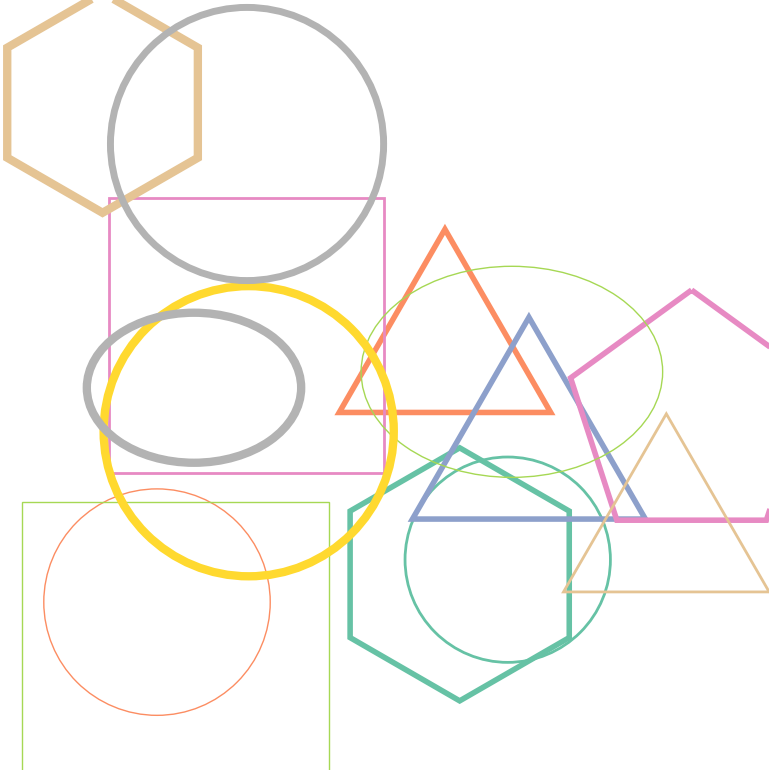[{"shape": "hexagon", "thickness": 2, "radius": 0.82, "center": [0.597, 0.254]}, {"shape": "circle", "thickness": 1, "radius": 0.67, "center": [0.659, 0.273]}, {"shape": "circle", "thickness": 0.5, "radius": 0.74, "center": [0.204, 0.218]}, {"shape": "triangle", "thickness": 2, "radius": 0.79, "center": [0.578, 0.544]}, {"shape": "triangle", "thickness": 2, "radius": 0.87, "center": [0.687, 0.413]}, {"shape": "pentagon", "thickness": 2, "radius": 0.83, "center": [0.898, 0.458]}, {"shape": "square", "thickness": 1, "radius": 0.89, "center": [0.32, 0.564]}, {"shape": "square", "thickness": 0.5, "radius": 1.0, "center": [0.228, 0.148]}, {"shape": "oval", "thickness": 0.5, "radius": 0.98, "center": [0.665, 0.517]}, {"shape": "circle", "thickness": 3, "radius": 0.94, "center": [0.323, 0.44]}, {"shape": "triangle", "thickness": 1, "radius": 0.77, "center": [0.865, 0.308]}, {"shape": "hexagon", "thickness": 3, "radius": 0.71, "center": [0.133, 0.867]}, {"shape": "oval", "thickness": 3, "radius": 0.7, "center": [0.252, 0.496]}, {"shape": "circle", "thickness": 2.5, "radius": 0.89, "center": [0.321, 0.813]}]